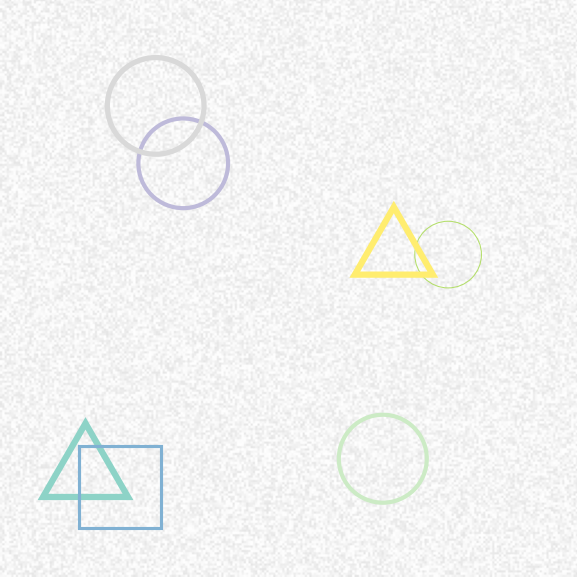[{"shape": "triangle", "thickness": 3, "radius": 0.42, "center": [0.148, 0.181]}, {"shape": "circle", "thickness": 2, "radius": 0.39, "center": [0.317, 0.716]}, {"shape": "square", "thickness": 1.5, "radius": 0.35, "center": [0.208, 0.155]}, {"shape": "circle", "thickness": 0.5, "radius": 0.29, "center": [0.776, 0.558]}, {"shape": "circle", "thickness": 2.5, "radius": 0.42, "center": [0.27, 0.816]}, {"shape": "circle", "thickness": 2, "radius": 0.38, "center": [0.663, 0.205]}, {"shape": "triangle", "thickness": 3, "radius": 0.39, "center": [0.682, 0.563]}]